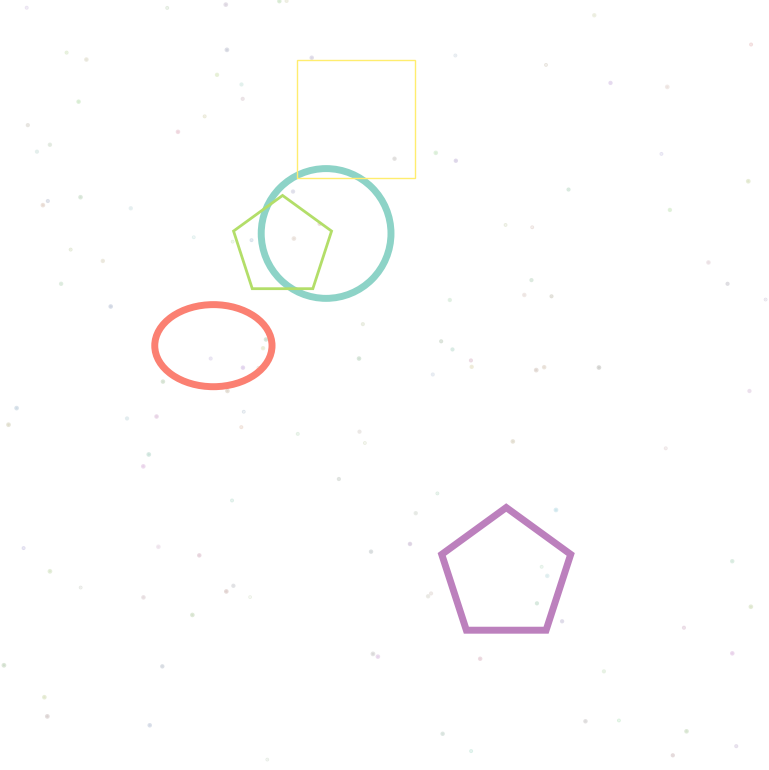[{"shape": "circle", "thickness": 2.5, "radius": 0.42, "center": [0.424, 0.697]}, {"shape": "oval", "thickness": 2.5, "radius": 0.38, "center": [0.277, 0.551]}, {"shape": "pentagon", "thickness": 1, "radius": 0.33, "center": [0.367, 0.679]}, {"shape": "pentagon", "thickness": 2.5, "radius": 0.44, "center": [0.657, 0.253]}, {"shape": "square", "thickness": 0.5, "radius": 0.39, "center": [0.462, 0.846]}]